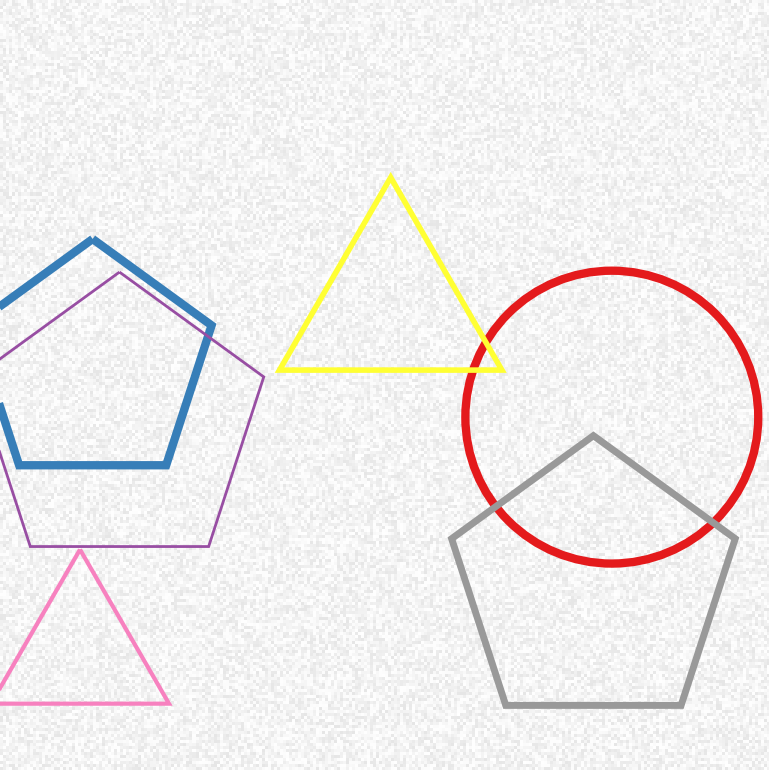[{"shape": "circle", "thickness": 3, "radius": 0.95, "center": [0.795, 0.458]}, {"shape": "pentagon", "thickness": 3, "radius": 0.81, "center": [0.12, 0.527]}, {"shape": "pentagon", "thickness": 1, "radius": 0.99, "center": [0.155, 0.45]}, {"shape": "triangle", "thickness": 2, "radius": 0.83, "center": [0.507, 0.603]}, {"shape": "triangle", "thickness": 1.5, "radius": 0.67, "center": [0.104, 0.153]}, {"shape": "pentagon", "thickness": 2.5, "radius": 0.97, "center": [0.771, 0.241]}]